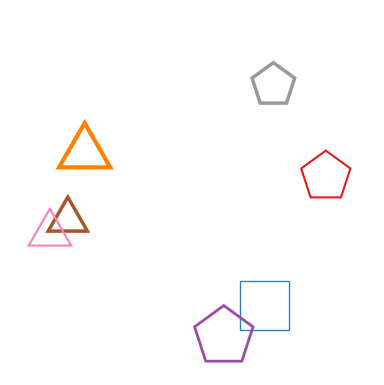[{"shape": "pentagon", "thickness": 1.5, "radius": 0.34, "center": [0.846, 0.542]}, {"shape": "square", "thickness": 1, "radius": 0.32, "center": [0.687, 0.207]}, {"shape": "pentagon", "thickness": 2, "radius": 0.4, "center": [0.581, 0.126]}, {"shape": "triangle", "thickness": 3, "radius": 0.38, "center": [0.22, 0.604]}, {"shape": "triangle", "thickness": 2.5, "radius": 0.29, "center": [0.176, 0.429]}, {"shape": "triangle", "thickness": 1.5, "radius": 0.32, "center": [0.13, 0.394]}, {"shape": "pentagon", "thickness": 2.5, "radius": 0.29, "center": [0.71, 0.779]}]